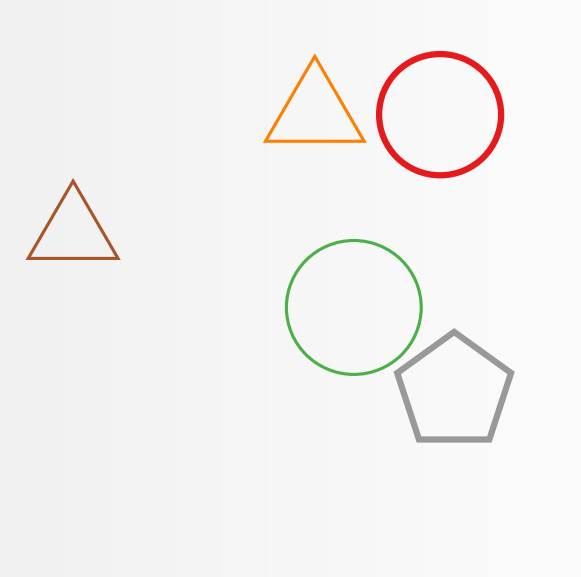[{"shape": "circle", "thickness": 3, "radius": 0.52, "center": [0.757, 0.801]}, {"shape": "circle", "thickness": 1.5, "radius": 0.58, "center": [0.609, 0.467]}, {"shape": "triangle", "thickness": 1.5, "radius": 0.49, "center": [0.542, 0.804]}, {"shape": "triangle", "thickness": 1.5, "radius": 0.45, "center": [0.126, 0.596]}, {"shape": "pentagon", "thickness": 3, "radius": 0.51, "center": [0.781, 0.321]}]